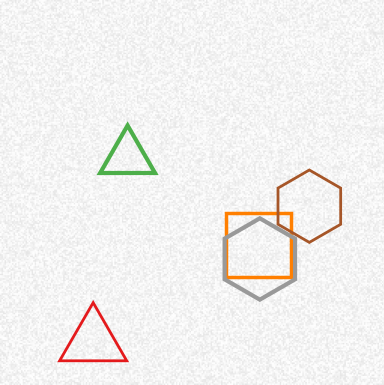[{"shape": "triangle", "thickness": 2, "radius": 0.5, "center": [0.242, 0.113]}, {"shape": "triangle", "thickness": 3, "radius": 0.41, "center": [0.331, 0.592]}, {"shape": "square", "thickness": 2.5, "radius": 0.42, "center": [0.672, 0.363]}, {"shape": "hexagon", "thickness": 2, "radius": 0.47, "center": [0.803, 0.464]}, {"shape": "hexagon", "thickness": 3, "radius": 0.53, "center": [0.675, 0.327]}]